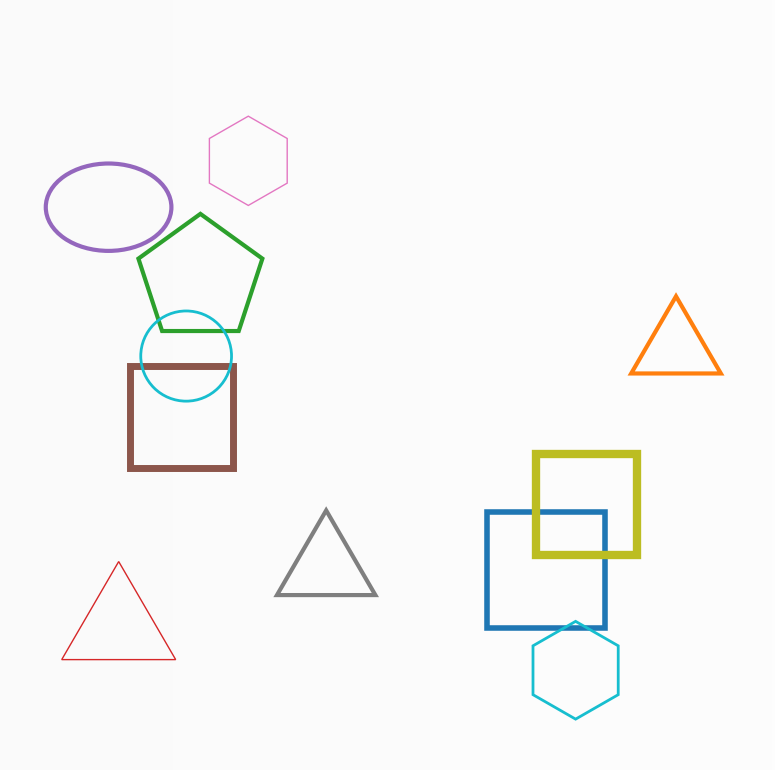[{"shape": "square", "thickness": 2, "radius": 0.38, "center": [0.705, 0.26]}, {"shape": "triangle", "thickness": 1.5, "radius": 0.33, "center": [0.872, 0.548]}, {"shape": "pentagon", "thickness": 1.5, "radius": 0.42, "center": [0.259, 0.638]}, {"shape": "triangle", "thickness": 0.5, "radius": 0.42, "center": [0.153, 0.186]}, {"shape": "oval", "thickness": 1.5, "radius": 0.41, "center": [0.14, 0.731]}, {"shape": "square", "thickness": 2.5, "radius": 0.33, "center": [0.234, 0.458]}, {"shape": "hexagon", "thickness": 0.5, "radius": 0.29, "center": [0.32, 0.791]}, {"shape": "triangle", "thickness": 1.5, "radius": 0.37, "center": [0.421, 0.264]}, {"shape": "square", "thickness": 3, "radius": 0.33, "center": [0.757, 0.345]}, {"shape": "hexagon", "thickness": 1, "radius": 0.32, "center": [0.743, 0.13]}, {"shape": "circle", "thickness": 1, "radius": 0.29, "center": [0.24, 0.538]}]